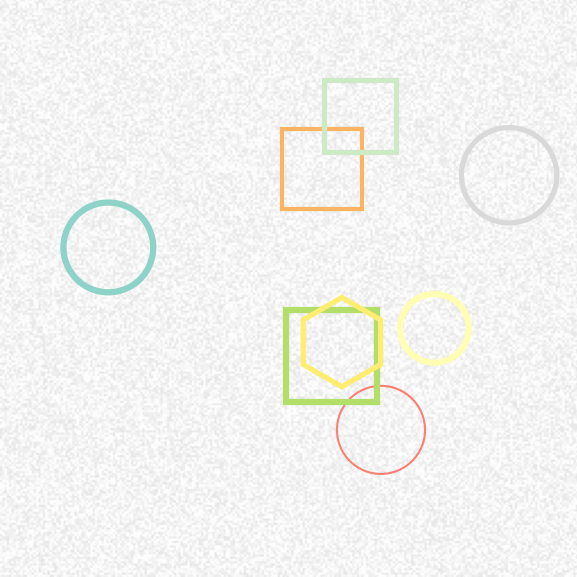[{"shape": "circle", "thickness": 3, "radius": 0.39, "center": [0.188, 0.571]}, {"shape": "circle", "thickness": 3, "radius": 0.3, "center": [0.752, 0.431]}, {"shape": "circle", "thickness": 1, "radius": 0.38, "center": [0.66, 0.255]}, {"shape": "square", "thickness": 2, "radius": 0.35, "center": [0.557, 0.707]}, {"shape": "square", "thickness": 3, "radius": 0.4, "center": [0.574, 0.383]}, {"shape": "circle", "thickness": 2.5, "radius": 0.41, "center": [0.882, 0.696]}, {"shape": "square", "thickness": 2.5, "radius": 0.31, "center": [0.624, 0.798]}, {"shape": "hexagon", "thickness": 2.5, "radius": 0.39, "center": [0.592, 0.407]}]